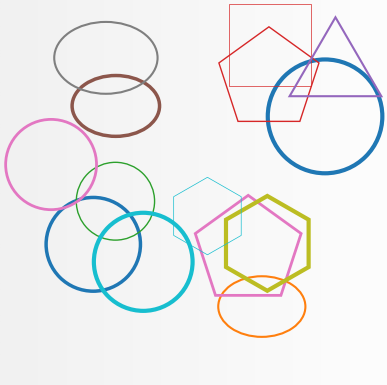[{"shape": "circle", "thickness": 2.5, "radius": 0.61, "center": [0.241, 0.365]}, {"shape": "circle", "thickness": 3, "radius": 0.74, "center": [0.839, 0.698]}, {"shape": "oval", "thickness": 1.5, "radius": 0.56, "center": [0.676, 0.204]}, {"shape": "circle", "thickness": 1, "radius": 0.51, "center": [0.298, 0.477]}, {"shape": "square", "thickness": 0.5, "radius": 0.53, "center": [0.696, 0.883]}, {"shape": "pentagon", "thickness": 1, "radius": 0.68, "center": [0.694, 0.795]}, {"shape": "triangle", "thickness": 1.5, "radius": 0.68, "center": [0.866, 0.818]}, {"shape": "oval", "thickness": 2.5, "radius": 0.56, "center": [0.299, 0.725]}, {"shape": "pentagon", "thickness": 2, "radius": 0.72, "center": [0.641, 0.349]}, {"shape": "circle", "thickness": 2, "radius": 0.59, "center": [0.132, 0.573]}, {"shape": "oval", "thickness": 1.5, "radius": 0.67, "center": [0.273, 0.85]}, {"shape": "hexagon", "thickness": 3, "radius": 0.62, "center": [0.69, 0.368]}, {"shape": "circle", "thickness": 3, "radius": 0.64, "center": [0.37, 0.32]}, {"shape": "hexagon", "thickness": 0.5, "radius": 0.5, "center": [0.535, 0.439]}]